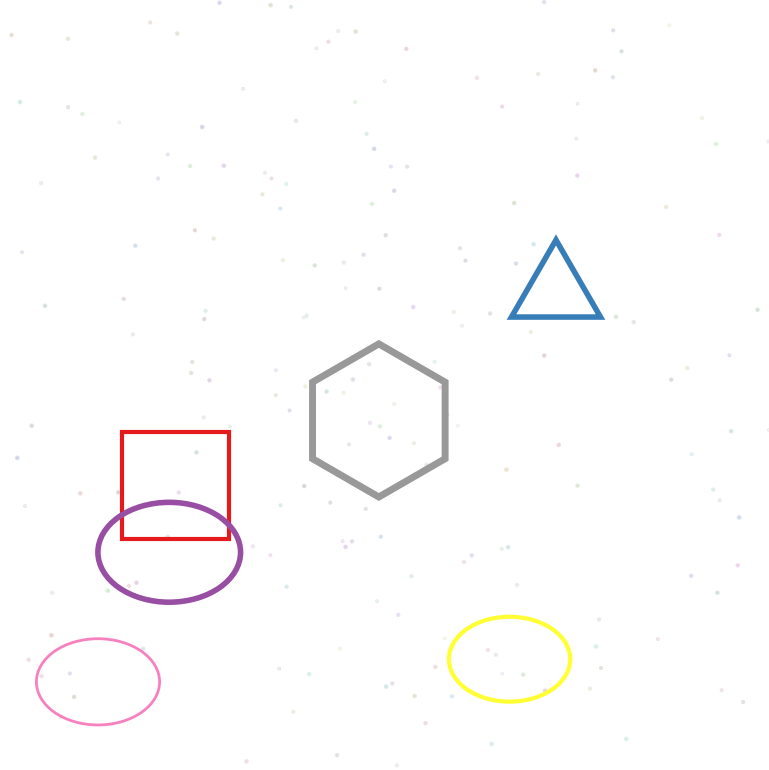[{"shape": "square", "thickness": 1.5, "radius": 0.35, "center": [0.228, 0.37]}, {"shape": "triangle", "thickness": 2, "radius": 0.33, "center": [0.722, 0.622]}, {"shape": "oval", "thickness": 2, "radius": 0.46, "center": [0.22, 0.283]}, {"shape": "oval", "thickness": 1.5, "radius": 0.39, "center": [0.662, 0.144]}, {"shape": "oval", "thickness": 1, "radius": 0.4, "center": [0.127, 0.114]}, {"shape": "hexagon", "thickness": 2.5, "radius": 0.5, "center": [0.492, 0.454]}]